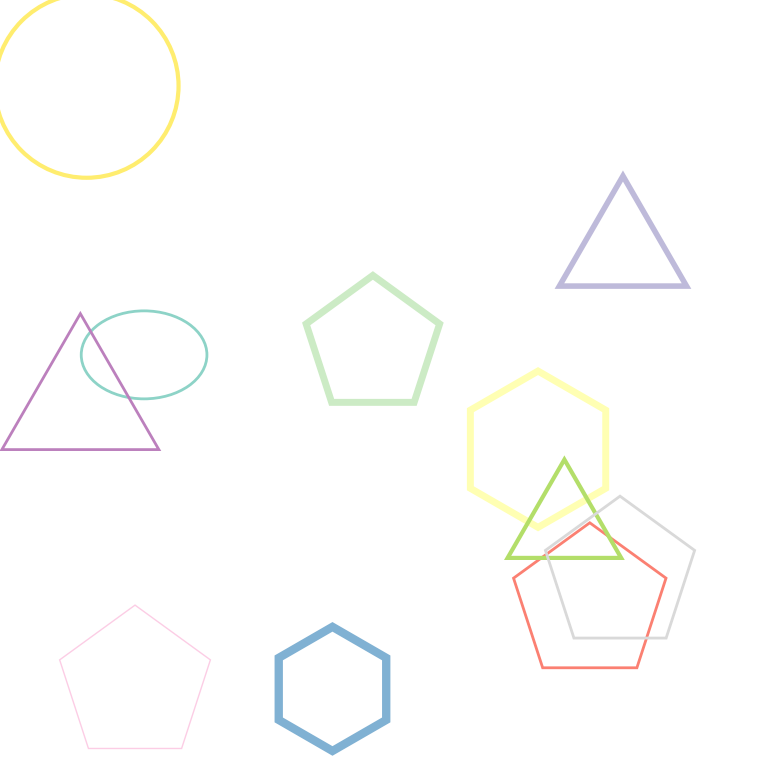[{"shape": "oval", "thickness": 1, "radius": 0.41, "center": [0.187, 0.539]}, {"shape": "hexagon", "thickness": 2.5, "radius": 0.51, "center": [0.699, 0.417]}, {"shape": "triangle", "thickness": 2, "radius": 0.48, "center": [0.809, 0.676]}, {"shape": "pentagon", "thickness": 1, "radius": 0.52, "center": [0.766, 0.217]}, {"shape": "hexagon", "thickness": 3, "radius": 0.4, "center": [0.432, 0.105]}, {"shape": "triangle", "thickness": 1.5, "radius": 0.43, "center": [0.733, 0.318]}, {"shape": "pentagon", "thickness": 0.5, "radius": 0.51, "center": [0.175, 0.111]}, {"shape": "pentagon", "thickness": 1, "radius": 0.51, "center": [0.805, 0.254]}, {"shape": "triangle", "thickness": 1, "radius": 0.59, "center": [0.104, 0.475]}, {"shape": "pentagon", "thickness": 2.5, "radius": 0.46, "center": [0.484, 0.551]}, {"shape": "circle", "thickness": 1.5, "radius": 0.6, "center": [0.113, 0.888]}]